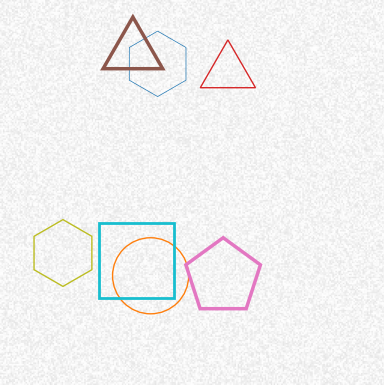[{"shape": "hexagon", "thickness": 0.5, "radius": 0.42, "center": [0.409, 0.834]}, {"shape": "circle", "thickness": 1, "radius": 0.49, "center": [0.391, 0.284]}, {"shape": "triangle", "thickness": 1, "radius": 0.41, "center": [0.592, 0.814]}, {"shape": "triangle", "thickness": 2.5, "radius": 0.45, "center": [0.345, 0.866]}, {"shape": "pentagon", "thickness": 2.5, "radius": 0.51, "center": [0.58, 0.281]}, {"shape": "hexagon", "thickness": 1, "radius": 0.43, "center": [0.164, 0.343]}, {"shape": "square", "thickness": 2, "radius": 0.49, "center": [0.354, 0.323]}]